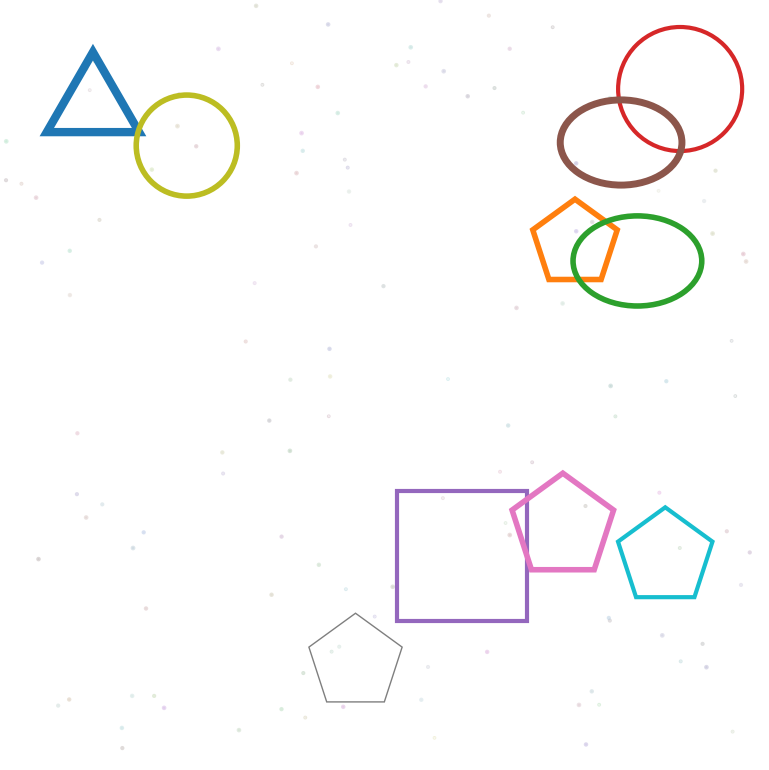[{"shape": "triangle", "thickness": 3, "radius": 0.35, "center": [0.121, 0.863]}, {"shape": "pentagon", "thickness": 2, "radius": 0.29, "center": [0.747, 0.684]}, {"shape": "oval", "thickness": 2, "radius": 0.42, "center": [0.828, 0.661]}, {"shape": "circle", "thickness": 1.5, "radius": 0.4, "center": [0.883, 0.884]}, {"shape": "square", "thickness": 1.5, "radius": 0.42, "center": [0.6, 0.278]}, {"shape": "oval", "thickness": 2.5, "radius": 0.4, "center": [0.807, 0.815]}, {"shape": "pentagon", "thickness": 2, "radius": 0.35, "center": [0.731, 0.316]}, {"shape": "pentagon", "thickness": 0.5, "radius": 0.32, "center": [0.462, 0.14]}, {"shape": "circle", "thickness": 2, "radius": 0.33, "center": [0.243, 0.811]}, {"shape": "pentagon", "thickness": 1.5, "radius": 0.32, "center": [0.864, 0.277]}]